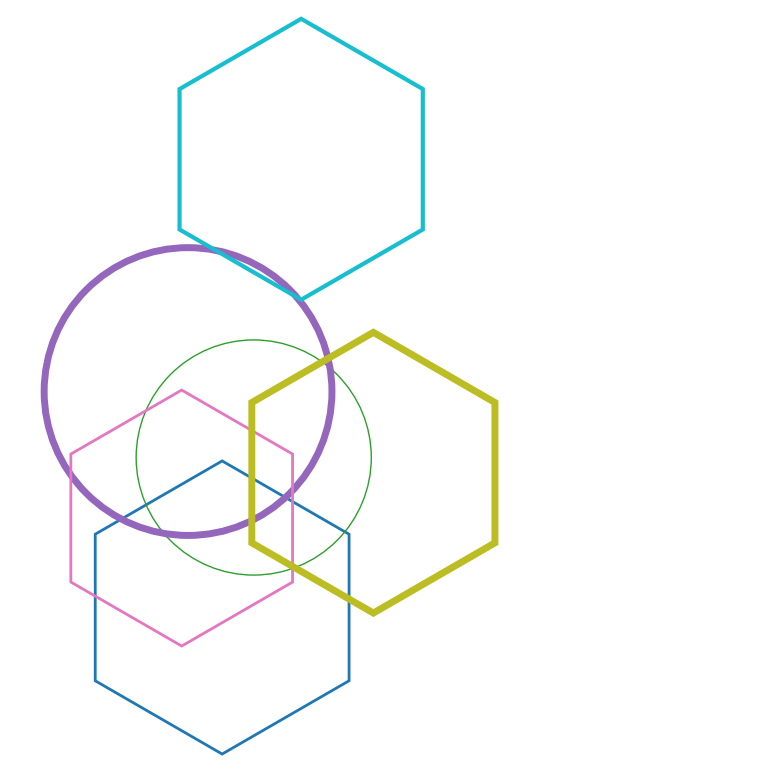[{"shape": "hexagon", "thickness": 1, "radius": 0.95, "center": [0.289, 0.211]}, {"shape": "circle", "thickness": 0.5, "radius": 0.76, "center": [0.33, 0.406]}, {"shape": "circle", "thickness": 2.5, "radius": 0.93, "center": [0.244, 0.492]}, {"shape": "hexagon", "thickness": 1, "radius": 0.83, "center": [0.236, 0.327]}, {"shape": "hexagon", "thickness": 2.5, "radius": 0.91, "center": [0.485, 0.386]}, {"shape": "hexagon", "thickness": 1.5, "radius": 0.91, "center": [0.391, 0.793]}]